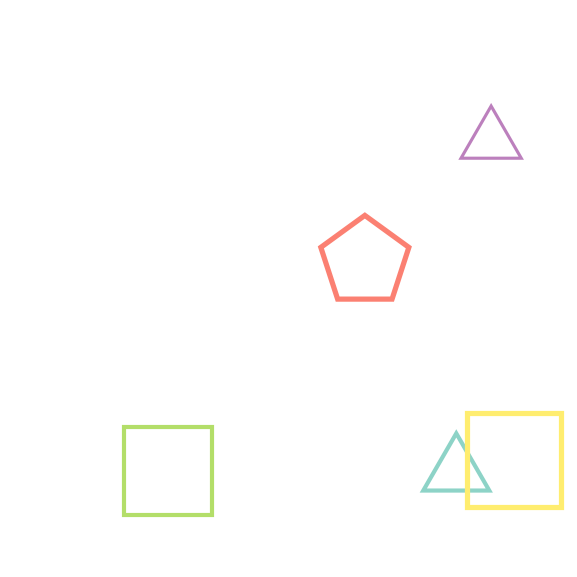[{"shape": "triangle", "thickness": 2, "radius": 0.33, "center": [0.79, 0.183]}, {"shape": "pentagon", "thickness": 2.5, "radius": 0.4, "center": [0.632, 0.546]}, {"shape": "square", "thickness": 2, "radius": 0.38, "center": [0.29, 0.184]}, {"shape": "triangle", "thickness": 1.5, "radius": 0.3, "center": [0.85, 0.755]}, {"shape": "square", "thickness": 2.5, "radius": 0.41, "center": [0.89, 0.203]}]